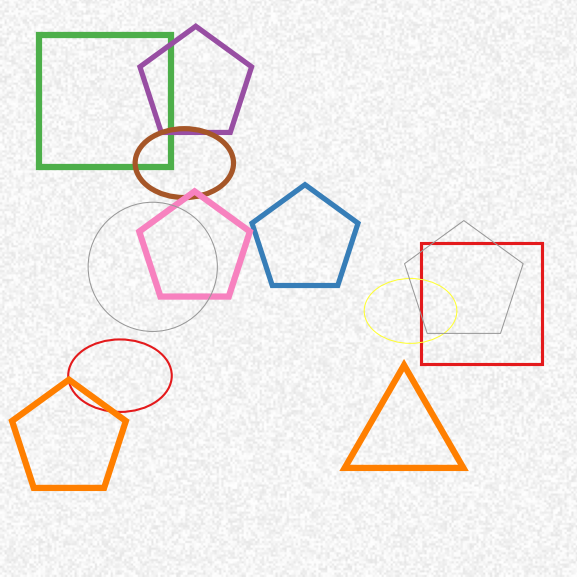[{"shape": "oval", "thickness": 1, "radius": 0.45, "center": [0.208, 0.349]}, {"shape": "square", "thickness": 1.5, "radius": 0.53, "center": [0.834, 0.473]}, {"shape": "pentagon", "thickness": 2.5, "radius": 0.48, "center": [0.528, 0.583]}, {"shape": "square", "thickness": 3, "radius": 0.57, "center": [0.182, 0.824]}, {"shape": "pentagon", "thickness": 2.5, "radius": 0.51, "center": [0.339, 0.852]}, {"shape": "pentagon", "thickness": 3, "radius": 0.52, "center": [0.119, 0.238]}, {"shape": "triangle", "thickness": 3, "radius": 0.59, "center": [0.7, 0.248]}, {"shape": "oval", "thickness": 0.5, "radius": 0.4, "center": [0.711, 0.461]}, {"shape": "oval", "thickness": 2.5, "radius": 0.43, "center": [0.319, 0.717]}, {"shape": "pentagon", "thickness": 3, "radius": 0.5, "center": [0.337, 0.567]}, {"shape": "pentagon", "thickness": 0.5, "radius": 0.54, "center": [0.803, 0.509]}, {"shape": "circle", "thickness": 0.5, "radius": 0.56, "center": [0.265, 0.537]}]